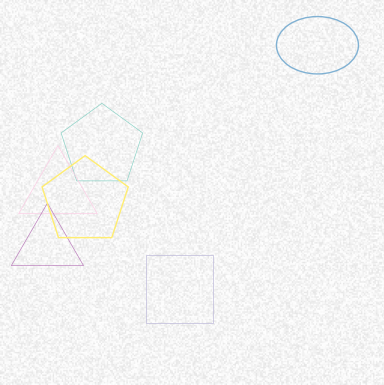[{"shape": "pentagon", "thickness": 0.5, "radius": 0.56, "center": [0.265, 0.62]}, {"shape": "square", "thickness": 0.5, "radius": 0.44, "center": [0.466, 0.25]}, {"shape": "oval", "thickness": 1, "radius": 0.53, "center": [0.825, 0.882]}, {"shape": "triangle", "thickness": 0.5, "radius": 0.59, "center": [0.15, 0.504]}, {"shape": "triangle", "thickness": 0.5, "radius": 0.54, "center": [0.123, 0.364]}, {"shape": "pentagon", "thickness": 1, "radius": 0.59, "center": [0.221, 0.478]}]